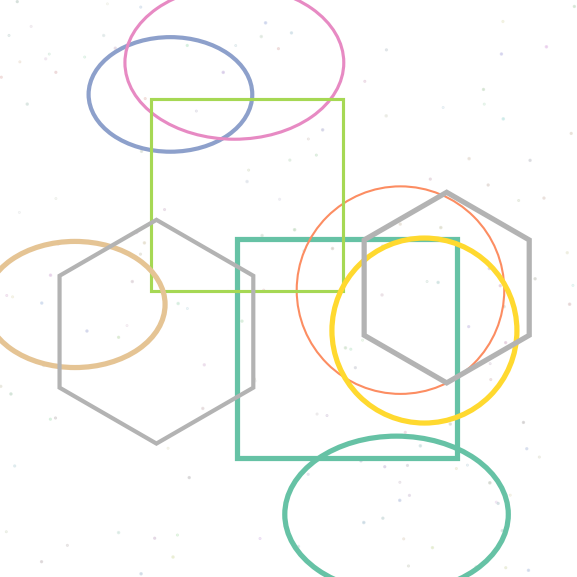[{"shape": "square", "thickness": 2.5, "radius": 0.95, "center": [0.601, 0.396]}, {"shape": "oval", "thickness": 2.5, "radius": 0.97, "center": [0.687, 0.108]}, {"shape": "circle", "thickness": 1, "radius": 0.9, "center": [0.693, 0.497]}, {"shape": "oval", "thickness": 2, "radius": 0.71, "center": [0.295, 0.836]}, {"shape": "oval", "thickness": 1.5, "radius": 0.95, "center": [0.406, 0.891]}, {"shape": "square", "thickness": 1.5, "radius": 0.83, "center": [0.428, 0.661]}, {"shape": "circle", "thickness": 2.5, "radius": 0.8, "center": [0.735, 0.427]}, {"shape": "oval", "thickness": 2.5, "radius": 0.78, "center": [0.13, 0.472]}, {"shape": "hexagon", "thickness": 2.5, "radius": 0.83, "center": [0.773, 0.501]}, {"shape": "hexagon", "thickness": 2, "radius": 0.97, "center": [0.271, 0.425]}]